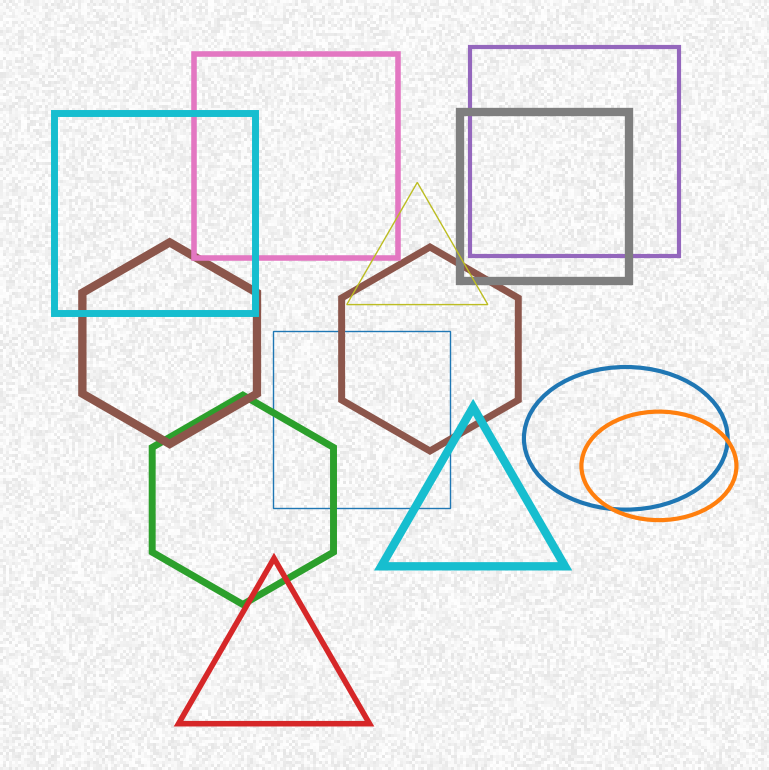[{"shape": "square", "thickness": 0.5, "radius": 0.57, "center": [0.47, 0.455]}, {"shape": "oval", "thickness": 1.5, "radius": 0.66, "center": [0.813, 0.431]}, {"shape": "oval", "thickness": 1.5, "radius": 0.5, "center": [0.856, 0.395]}, {"shape": "hexagon", "thickness": 2.5, "radius": 0.68, "center": [0.315, 0.351]}, {"shape": "triangle", "thickness": 2, "radius": 0.72, "center": [0.356, 0.132]}, {"shape": "square", "thickness": 1.5, "radius": 0.68, "center": [0.746, 0.804]}, {"shape": "hexagon", "thickness": 2.5, "radius": 0.66, "center": [0.558, 0.547]}, {"shape": "hexagon", "thickness": 3, "radius": 0.65, "center": [0.22, 0.554]}, {"shape": "square", "thickness": 2, "radius": 0.66, "center": [0.385, 0.798]}, {"shape": "square", "thickness": 3, "radius": 0.55, "center": [0.707, 0.745]}, {"shape": "triangle", "thickness": 0.5, "radius": 0.53, "center": [0.542, 0.657]}, {"shape": "triangle", "thickness": 3, "radius": 0.69, "center": [0.614, 0.333]}, {"shape": "square", "thickness": 2.5, "radius": 0.65, "center": [0.2, 0.723]}]